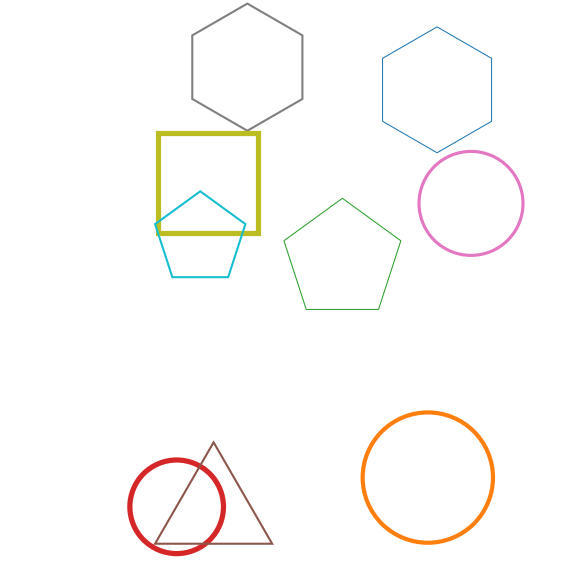[{"shape": "hexagon", "thickness": 0.5, "radius": 0.54, "center": [0.757, 0.844]}, {"shape": "circle", "thickness": 2, "radius": 0.56, "center": [0.741, 0.172]}, {"shape": "pentagon", "thickness": 0.5, "radius": 0.53, "center": [0.593, 0.549]}, {"shape": "circle", "thickness": 2.5, "radius": 0.41, "center": [0.306, 0.122]}, {"shape": "triangle", "thickness": 1, "radius": 0.59, "center": [0.37, 0.116]}, {"shape": "circle", "thickness": 1.5, "radius": 0.45, "center": [0.816, 0.647]}, {"shape": "hexagon", "thickness": 1, "radius": 0.55, "center": [0.428, 0.883]}, {"shape": "square", "thickness": 2.5, "radius": 0.44, "center": [0.36, 0.683]}, {"shape": "pentagon", "thickness": 1, "radius": 0.41, "center": [0.347, 0.586]}]